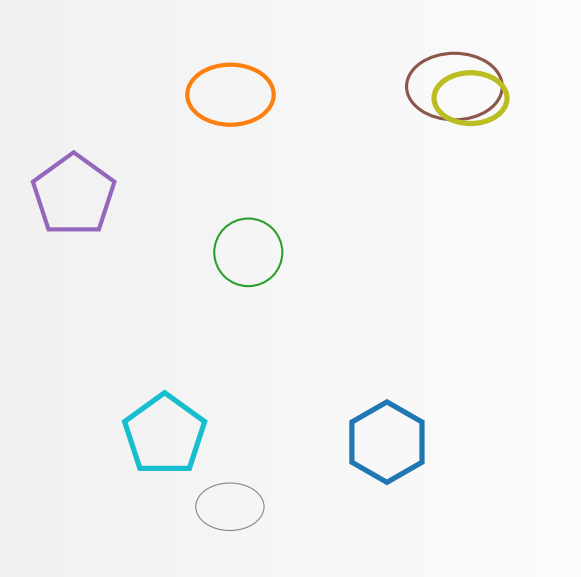[{"shape": "hexagon", "thickness": 2.5, "radius": 0.35, "center": [0.666, 0.234]}, {"shape": "oval", "thickness": 2, "radius": 0.37, "center": [0.397, 0.835]}, {"shape": "circle", "thickness": 1, "radius": 0.29, "center": [0.427, 0.562]}, {"shape": "pentagon", "thickness": 2, "radius": 0.37, "center": [0.127, 0.662]}, {"shape": "oval", "thickness": 1.5, "radius": 0.41, "center": [0.782, 0.849]}, {"shape": "oval", "thickness": 0.5, "radius": 0.29, "center": [0.396, 0.122]}, {"shape": "oval", "thickness": 2.5, "radius": 0.31, "center": [0.81, 0.829]}, {"shape": "pentagon", "thickness": 2.5, "radius": 0.36, "center": [0.283, 0.247]}]